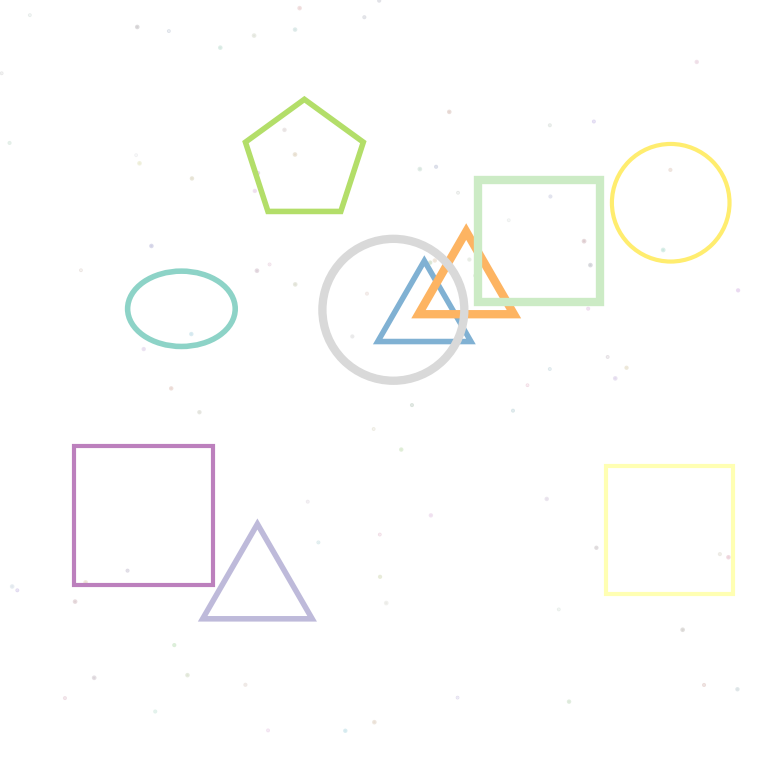[{"shape": "oval", "thickness": 2, "radius": 0.35, "center": [0.236, 0.599]}, {"shape": "square", "thickness": 1.5, "radius": 0.41, "center": [0.869, 0.312]}, {"shape": "triangle", "thickness": 2, "radius": 0.41, "center": [0.334, 0.237]}, {"shape": "triangle", "thickness": 2, "radius": 0.35, "center": [0.551, 0.591]}, {"shape": "triangle", "thickness": 3, "radius": 0.36, "center": [0.605, 0.628]}, {"shape": "pentagon", "thickness": 2, "radius": 0.4, "center": [0.395, 0.791]}, {"shape": "circle", "thickness": 3, "radius": 0.46, "center": [0.511, 0.598]}, {"shape": "square", "thickness": 1.5, "radius": 0.45, "center": [0.187, 0.331]}, {"shape": "square", "thickness": 3, "radius": 0.39, "center": [0.7, 0.687]}, {"shape": "circle", "thickness": 1.5, "radius": 0.38, "center": [0.871, 0.737]}]